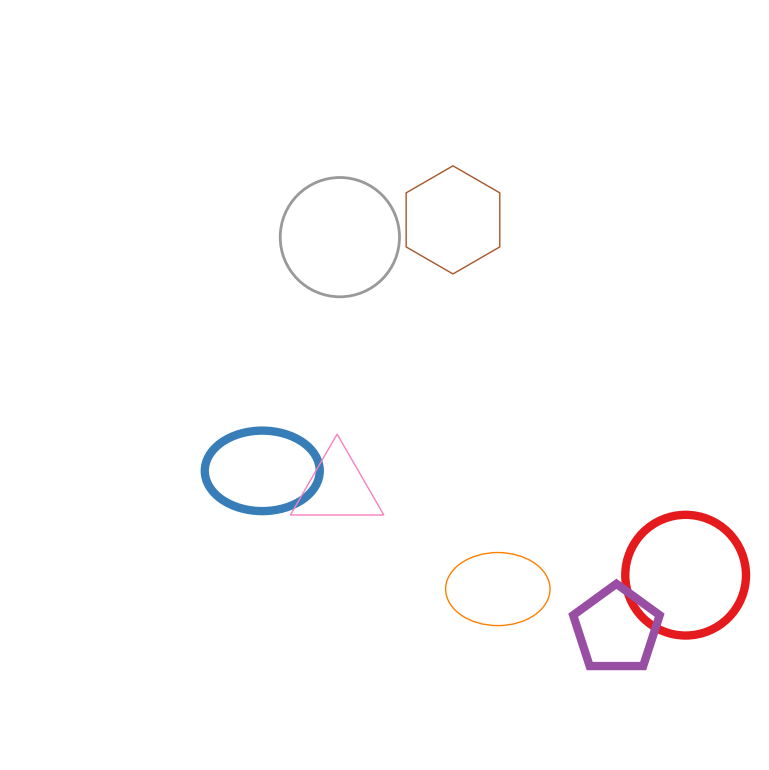[{"shape": "circle", "thickness": 3, "radius": 0.39, "center": [0.89, 0.253]}, {"shape": "oval", "thickness": 3, "radius": 0.37, "center": [0.341, 0.388]}, {"shape": "pentagon", "thickness": 3, "radius": 0.3, "center": [0.801, 0.183]}, {"shape": "oval", "thickness": 0.5, "radius": 0.34, "center": [0.647, 0.235]}, {"shape": "hexagon", "thickness": 0.5, "radius": 0.35, "center": [0.588, 0.714]}, {"shape": "triangle", "thickness": 0.5, "radius": 0.35, "center": [0.438, 0.366]}, {"shape": "circle", "thickness": 1, "radius": 0.39, "center": [0.441, 0.692]}]